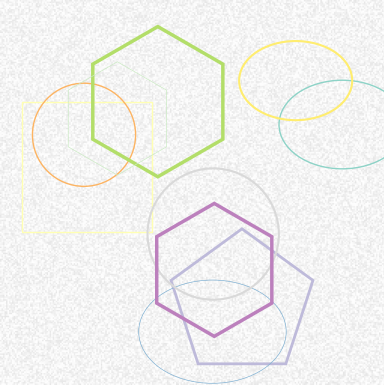[{"shape": "oval", "thickness": 1, "radius": 0.82, "center": [0.889, 0.677]}, {"shape": "square", "thickness": 1, "radius": 0.84, "center": [0.226, 0.567]}, {"shape": "pentagon", "thickness": 2, "radius": 0.97, "center": [0.629, 0.212]}, {"shape": "oval", "thickness": 0.5, "radius": 0.96, "center": [0.552, 0.138]}, {"shape": "circle", "thickness": 1, "radius": 0.67, "center": [0.218, 0.65]}, {"shape": "hexagon", "thickness": 2.5, "radius": 0.98, "center": [0.41, 0.736]}, {"shape": "circle", "thickness": 1.5, "radius": 0.85, "center": [0.554, 0.392]}, {"shape": "hexagon", "thickness": 2.5, "radius": 0.86, "center": [0.557, 0.299]}, {"shape": "hexagon", "thickness": 0.5, "radius": 0.74, "center": [0.305, 0.692]}, {"shape": "oval", "thickness": 1.5, "radius": 0.73, "center": [0.768, 0.791]}]